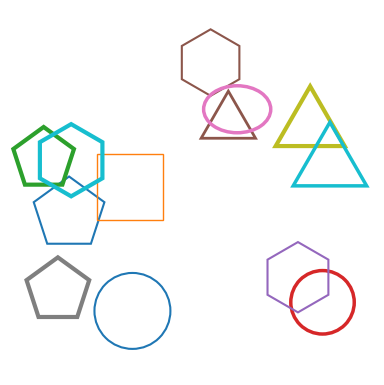[{"shape": "pentagon", "thickness": 1.5, "radius": 0.48, "center": [0.179, 0.445]}, {"shape": "circle", "thickness": 1.5, "radius": 0.49, "center": [0.344, 0.192]}, {"shape": "square", "thickness": 1, "radius": 0.43, "center": [0.337, 0.515]}, {"shape": "pentagon", "thickness": 3, "radius": 0.41, "center": [0.113, 0.587]}, {"shape": "circle", "thickness": 2.5, "radius": 0.41, "center": [0.838, 0.215]}, {"shape": "hexagon", "thickness": 1.5, "radius": 0.46, "center": [0.774, 0.28]}, {"shape": "hexagon", "thickness": 1.5, "radius": 0.43, "center": [0.547, 0.837]}, {"shape": "triangle", "thickness": 2, "radius": 0.41, "center": [0.593, 0.682]}, {"shape": "oval", "thickness": 2.5, "radius": 0.44, "center": [0.616, 0.716]}, {"shape": "pentagon", "thickness": 3, "radius": 0.43, "center": [0.15, 0.246]}, {"shape": "triangle", "thickness": 3, "radius": 0.52, "center": [0.806, 0.672]}, {"shape": "triangle", "thickness": 2.5, "radius": 0.55, "center": [0.857, 0.572]}, {"shape": "hexagon", "thickness": 3, "radius": 0.47, "center": [0.185, 0.584]}]